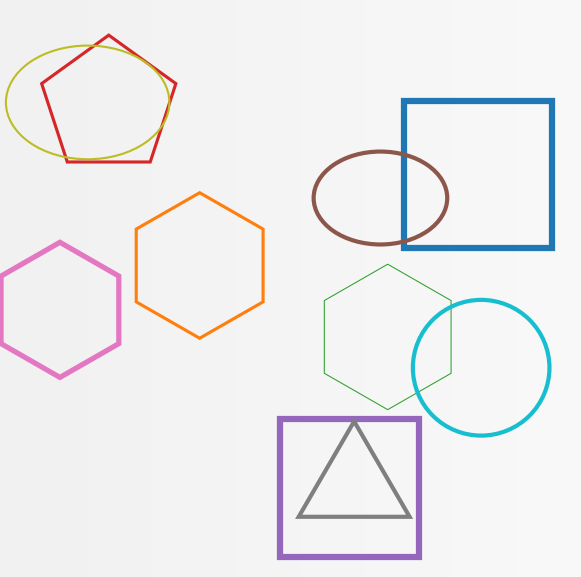[{"shape": "square", "thickness": 3, "radius": 0.64, "center": [0.822, 0.697]}, {"shape": "hexagon", "thickness": 1.5, "radius": 0.63, "center": [0.343, 0.539]}, {"shape": "hexagon", "thickness": 0.5, "radius": 0.63, "center": [0.667, 0.416]}, {"shape": "pentagon", "thickness": 1.5, "radius": 0.61, "center": [0.187, 0.817]}, {"shape": "square", "thickness": 3, "radius": 0.6, "center": [0.601, 0.154]}, {"shape": "oval", "thickness": 2, "radius": 0.57, "center": [0.655, 0.656]}, {"shape": "hexagon", "thickness": 2.5, "radius": 0.58, "center": [0.103, 0.463]}, {"shape": "triangle", "thickness": 2, "radius": 0.55, "center": [0.609, 0.159]}, {"shape": "oval", "thickness": 1, "radius": 0.7, "center": [0.151, 0.822]}, {"shape": "circle", "thickness": 2, "radius": 0.59, "center": [0.828, 0.362]}]